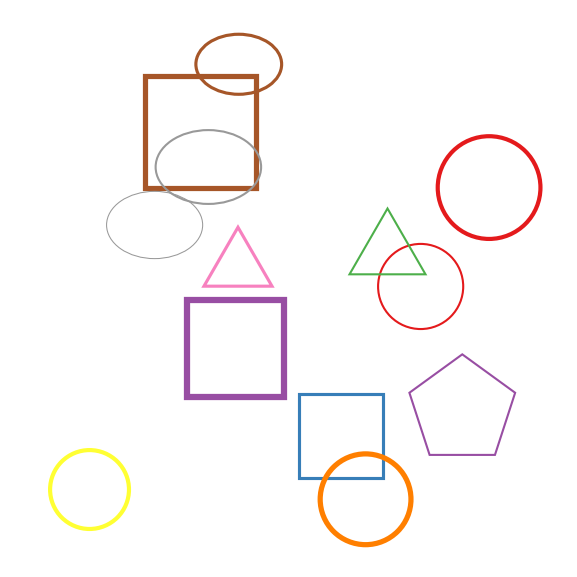[{"shape": "circle", "thickness": 1, "radius": 0.37, "center": [0.728, 0.503]}, {"shape": "circle", "thickness": 2, "radius": 0.44, "center": [0.847, 0.674]}, {"shape": "square", "thickness": 1.5, "radius": 0.36, "center": [0.59, 0.245]}, {"shape": "triangle", "thickness": 1, "radius": 0.38, "center": [0.671, 0.562]}, {"shape": "square", "thickness": 3, "radius": 0.42, "center": [0.408, 0.396]}, {"shape": "pentagon", "thickness": 1, "radius": 0.48, "center": [0.8, 0.289]}, {"shape": "circle", "thickness": 2.5, "radius": 0.39, "center": [0.633, 0.135]}, {"shape": "circle", "thickness": 2, "radius": 0.34, "center": [0.155, 0.151]}, {"shape": "oval", "thickness": 1.5, "radius": 0.37, "center": [0.413, 0.888]}, {"shape": "square", "thickness": 2.5, "radius": 0.48, "center": [0.347, 0.771]}, {"shape": "triangle", "thickness": 1.5, "radius": 0.34, "center": [0.412, 0.538]}, {"shape": "oval", "thickness": 0.5, "radius": 0.42, "center": [0.268, 0.61]}, {"shape": "oval", "thickness": 1, "radius": 0.46, "center": [0.361, 0.71]}]